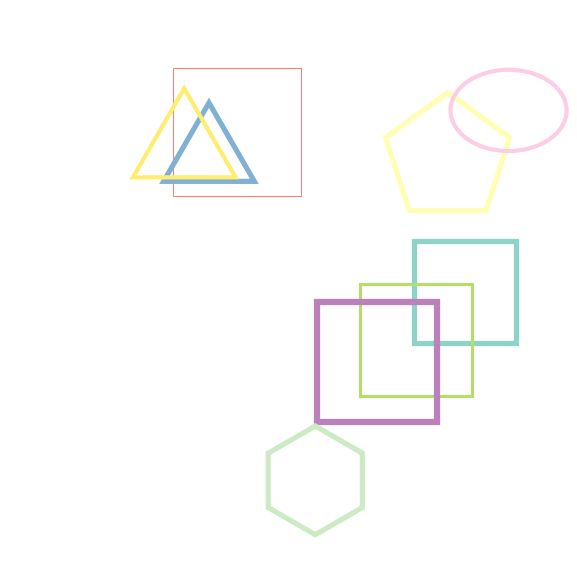[{"shape": "square", "thickness": 2.5, "radius": 0.44, "center": [0.806, 0.493]}, {"shape": "pentagon", "thickness": 2.5, "radius": 0.57, "center": [0.775, 0.726]}, {"shape": "square", "thickness": 0.5, "radius": 0.56, "center": [0.41, 0.77]}, {"shape": "triangle", "thickness": 2.5, "radius": 0.45, "center": [0.362, 0.73]}, {"shape": "square", "thickness": 1.5, "radius": 0.49, "center": [0.72, 0.41]}, {"shape": "oval", "thickness": 2, "radius": 0.5, "center": [0.881, 0.808]}, {"shape": "square", "thickness": 3, "radius": 0.52, "center": [0.653, 0.372]}, {"shape": "hexagon", "thickness": 2.5, "radius": 0.47, "center": [0.546, 0.167]}, {"shape": "triangle", "thickness": 2, "radius": 0.51, "center": [0.319, 0.743]}]